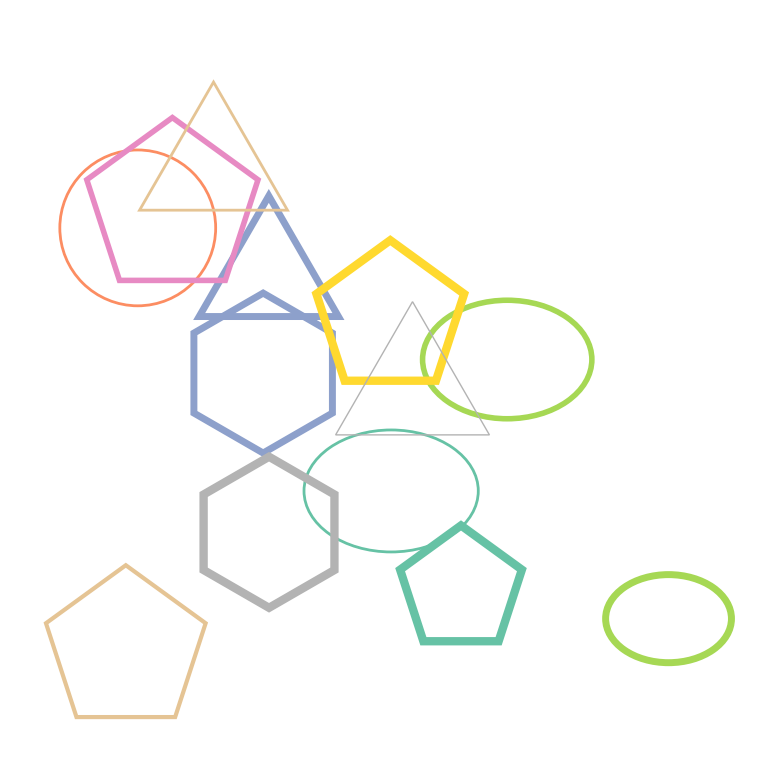[{"shape": "pentagon", "thickness": 3, "radius": 0.42, "center": [0.599, 0.234]}, {"shape": "oval", "thickness": 1, "radius": 0.57, "center": [0.508, 0.362]}, {"shape": "circle", "thickness": 1, "radius": 0.51, "center": [0.179, 0.704]}, {"shape": "hexagon", "thickness": 2.5, "radius": 0.52, "center": [0.342, 0.515]}, {"shape": "triangle", "thickness": 2.5, "radius": 0.52, "center": [0.349, 0.641]}, {"shape": "pentagon", "thickness": 2, "radius": 0.58, "center": [0.224, 0.73]}, {"shape": "oval", "thickness": 2.5, "radius": 0.41, "center": [0.868, 0.197]}, {"shape": "oval", "thickness": 2, "radius": 0.55, "center": [0.659, 0.533]}, {"shape": "pentagon", "thickness": 3, "radius": 0.5, "center": [0.507, 0.587]}, {"shape": "pentagon", "thickness": 1.5, "radius": 0.55, "center": [0.163, 0.157]}, {"shape": "triangle", "thickness": 1, "radius": 0.55, "center": [0.277, 0.782]}, {"shape": "hexagon", "thickness": 3, "radius": 0.49, "center": [0.349, 0.309]}, {"shape": "triangle", "thickness": 0.5, "radius": 0.58, "center": [0.536, 0.493]}]